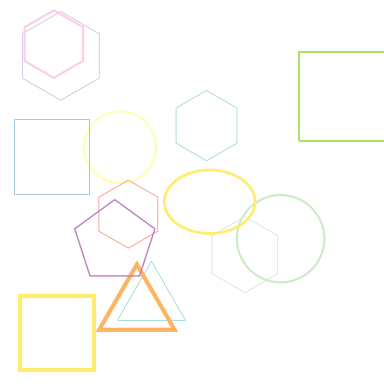[{"shape": "triangle", "thickness": 0.5, "radius": 0.51, "center": [0.393, 0.219]}, {"shape": "hexagon", "thickness": 0.5, "radius": 0.46, "center": [0.536, 0.674]}, {"shape": "circle", "thickness": 1.5, "radius": 0.47, "center": [0.312, 0.618]}, {"shape": "hexagon", "thickness": 0.5, "radius": 0.58, "center": [0.158, 0.855]}, {"shape": "hexagon", "thickness": 0.5, "radius": 0.44, "center": [0.333, 0.444]}, {"shape": "square", "thickness": 0.5, "radius": 0.48, "center": [0.134, 0.593]}, {"shape": "triangle", "thickness": 3, "radius": 0.57, "center": [0.356, 0.2]}, {"shape": "square", "thickness": 1.5, "radius": 0.58, "center": [0.892, 0.75]}, {"shape": "hexagon", "thickness": 1.5, "radius": 0.44, "center": [0.14, 0.886]}, {"shape": "hexagon", "thickness": 0.5, "radius": 0.49, "center": [0.636, 0.339]}, {"shape": "pentagon", "thickness": 1, "radius": 0.55, "center": [0.298, 0.372]}, {"shape": "circle", "thickness": 1.5, "radius": 0.57, "center": [0.729, 0.38]}, {"shape": "oval", "thickness": 2, "radius": 0.59, "center": [0.545, 0.476]}, {"shape": "square", "thickness": 3, "radius": 0.48, "center": [0.147, 0.134]}]